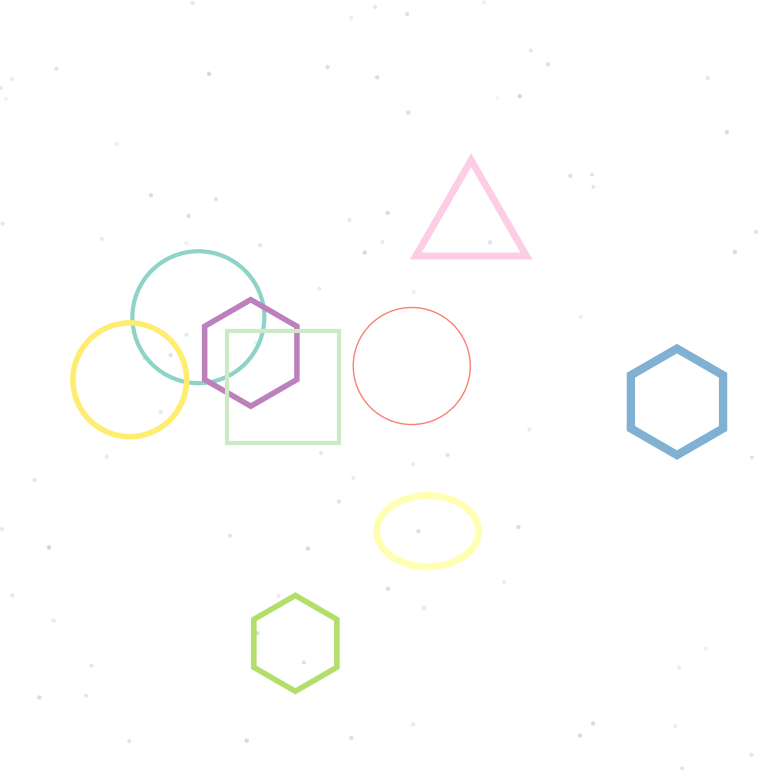[{"shape": "circle", "thickness": 1.5, "radius": 0.43, "center": [0.258, 0.588]}, {"shape": "oval", "thickness": 2.5, "radius": 0.33, "center": [0.555, 0.31]}, {"shape": "circle", "thickness": 0.5, "radius": 0.38, "center": [0.535, 0.525]}, {"shape": "hexagon", "thickness": 3, "radius": 0.35, "center": [0.879, 0.478]}, {"shape": "hexagon", "thickness": 2, "radius": 0.31, "center": [0.384, 0.164]}, {"shape": "triangle", "thickness": 2.5, "radius": 0.42, "center": [0.612, 0.709]}, {"shape": "hexagon", "thickness": 2, "radius": 0.35, "center": [0.326, 0.542]}, {"shape": "square", "thickness": 1.5, "radius": 0.37, "center": [0.368, 0.497]}, {"shape": "circle", "thickness": 2, "radius": 0.37, "center": [0.169, 0.507]}]